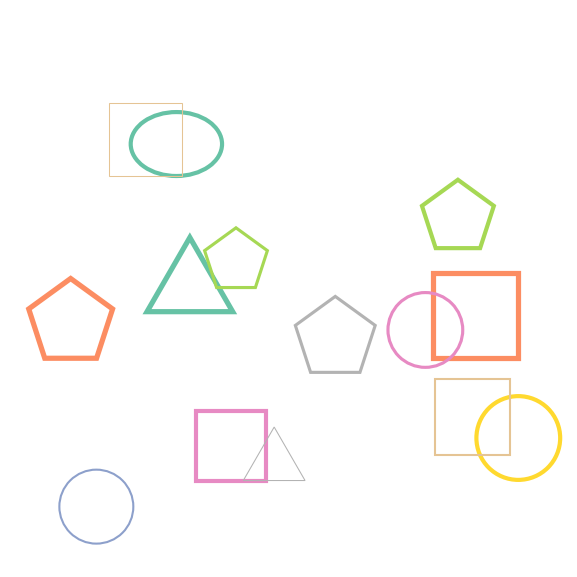[{"shape": "triangle", "thickness": 2.5, "radius": 0.43, "center": [0.329, 0.502]}, {"shape": "oval", "thickness": 2, "radius": 0.4, "center": [0.305, 0.75]}, {"shape": "square", "thickness": 2.5, "radius": 0.37, "center": [0.823, 0.453]}, {"shape": "pentagon", "thickness": 2.5, "radius": 0.38, "center": [0.122, 0.441]}, {"shape": "circle", "thickness": 1, "radius": 0.32, "center": [0.167, 0.122]}, {"shape": "circle", "thickness": 1.5, "radius": 0.32, "center": [0.737, 0.428]}, {"shape": "square", "thickness": 2, "radius": 0.31, "center": [0.4, 0.227]}, {"shape": "pentagon", "thickness": 2, "radius": 0.33, "center": [0.793, 0.622]}, {"shape": "pentagon", "thickness": 1.5, "radius": 0.29, "center": [0.409, 0.547]}, {"shape": "circle", "thickness": 2, "radius": 0.36, "center": [0.897, 0.241]}, {"shape": "square", "thickness": 1, "radius": 0.33, "center": [0.819, 0.277]}, {"shape": "square", "thickness": 0.5, "radius": 0.32, "center": [0.253, 0.757]}, {"shape": "triangle", "thickness": 0.5, "radius": 0.31, "center": [0.475, 0.198]}, {"shape": "pentagon", "thickness": 1.5, "radius": 0.36, "center": [0.581, 0.413]}]